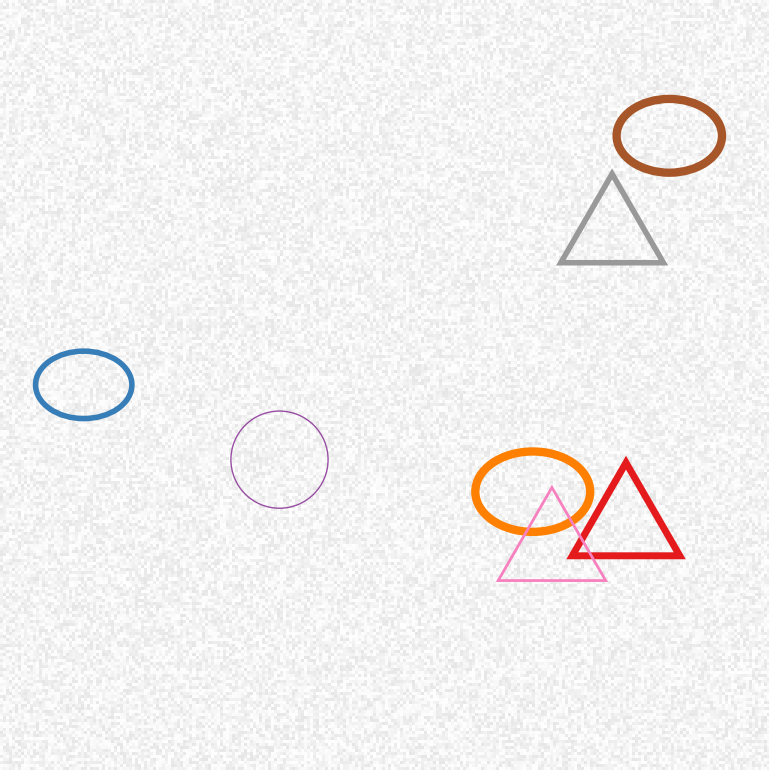[{"shape": "triangle", "thickness": 2.5, "radius": 0.4, "center": [0.813, 0.319]}, {"shape": "oval", "thickness": 2, "radius": 0.31, "center": [0.109, 0.5]}, {"shape": "circle", "thickness": 0.5, "radius": 0.32, "center": [0.363, 0.403]}, {"shape": "oval", "thickness": 3, "radius": 0.37, "center": [0.692, 0.361]}, {"shape": "oval", "thickness": 3, "radius": 0.34, "center": [0.869, 0.824]}, {"shape": "triangle", "thickness": 1, "radius": 0.4, "center": [0.717, 0.286]}, {"shape": "triangle", "thickness": 2, "radius": 0.38, "center": [0.795, 0.697]}]